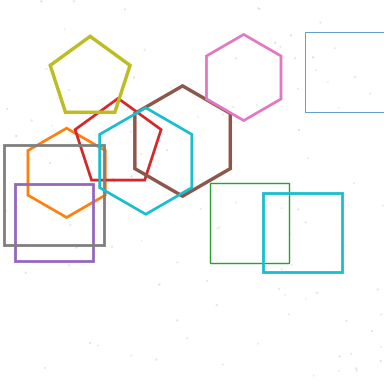[{"shape": "square", "thickness": 0.5, "radius": 0.52, "center": [0.895, 0.813]}, {"shape": "hexagon", "thickness": 2, "radius": 0.58, "center": [0.173, 0.551]}, {"shape": "square", "thickness": 1, "radius": 0.52, "center": [0.648, 0.421]}, {"shape": "pentagon", "thickness": 2, "radius": 0.59, "center": [0.307, 0.627]}, {"shape": "square", "thickness": 2, "radius": 0.5, "center": [0.14, 0.422]}, {"shape": "hexagon", "thickness": 2.5, "radius": 0.72, "center": [0.474, 0.634]}, {"shape": "hexagon", "thickness": 2, "radius": 0.56, "center": [0.633, 0.799]}, {"shape": "square", "thickness": 2, "radius": 0.65, "center": [0.141, 0.493]}, {"shape": "pentagon", "thickness": 2.5, "radius": 0.54, "center": [0.234, 0.797]}, {"shape": "square", "thickness": 2, "radius": 0.51, "center": [0.785, 0.396]}, {"shape": "hexagon", "thickness": 2, "radius": 0.69, "center": [0.379, 0.582]}]